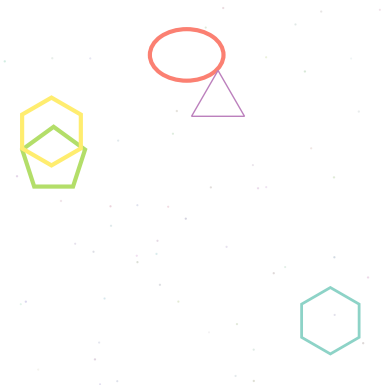[{"shape": "hexagon", "thickness": 2, "radius": 0.43, "center": [0.858, 0.167]}, {"shape": "oval", "thickness": 3, "radius": 0.48, "center": [0.485, 0.857]}, {"shape": "pentagon", "thickness": 3, "radius": 0.43, "center": [0.139, 0.585]}, {"shape": "triangle", "thickness": 1, "radius": 0.4, "center": [0.566, 0.738]}, {"shape": "hexagon", "thickness": 3, "radius": 0.44, "center": [0.134, 0.658]}]